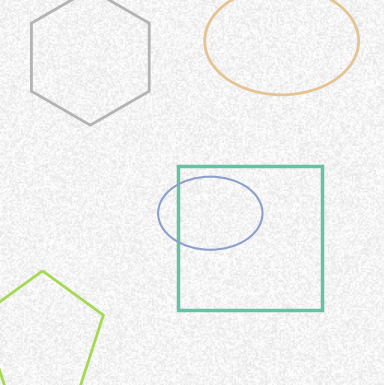[{"shape": "square", "thickness": 2.5, "radius": 0.94, "center": [0.649, 0.382]}, {"shape": "oval", "thickness": 1.5, "radius": 0.68, "center": [0.546, 0.446]}, {"shape": "pentagon", "thickness": 2, "radius": 0.83, "center": [0.11, 0.13]}, {"shape": "oval", "thickness": 2, "radius": 1.0, "center": [0.732, 0.894]}, {"shape": "hexagon", "thickness": 2, "radius": 0.88, "center": [0.235, 0.852]}]